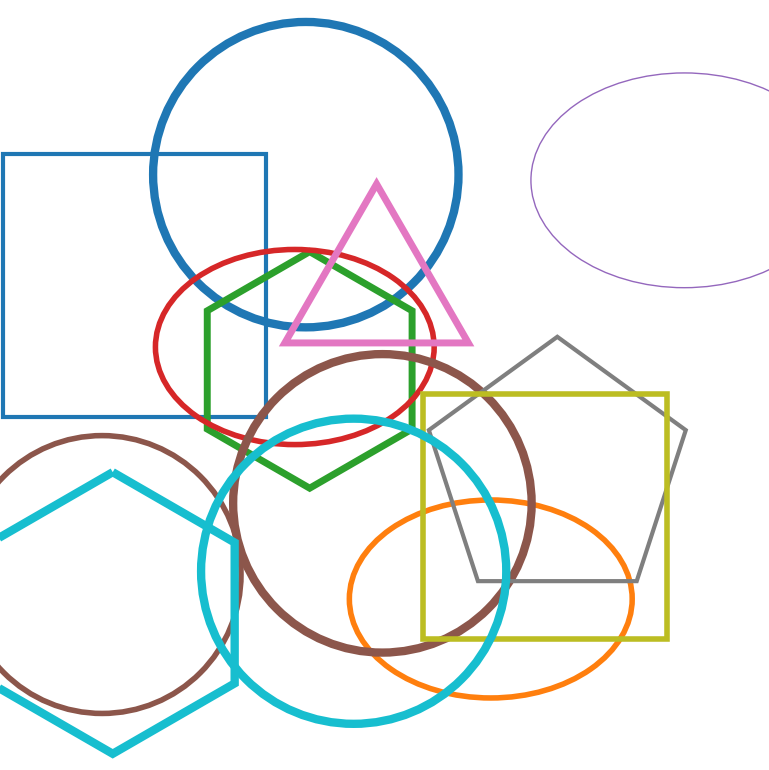[{"shape": "square", "thickness": 1.5, "radius": 0.85, "center": [0.175, 0.629]}, {"shape": "circle", "thickness": 3, "radius": 0.99, "center": [0.397, 0.773]}, {"shape": "oval", "thickness": 2, "radius": 0.92, "center": [0.637, 0.222]}, {"shape": "hexagon", "thickness": 2.5, "radius": 0.77, "center": [0.402, 0.52]}, {"shape": "oval", "thickness": 2, "radius": 0.9, "center": [0.383, 0.549]}, {"shape": "oval", "thickness": 0.5, "radius": 1.0, "center": [0.889, 0.766]}, {"shape": "circle", "thickness": 3, "radius": 0.97, "center": [0.497, 0.346]}, {"shape": "circle", "thickness": 2, "radius": 0.9, "center": [0.133, 0.254]}, {"shape": "triangle", "thickness": 2.5, "radius": 0.69, "center": [0.489, 0.623]}, {"shape": "pentagon", "thickness": 1.5, "radius": 0.88, "center": [0.724, 0.387]}, {"shape": "square", "thickness": 2, "radius": 0.79, "center": [0.708, 0.329]}, {"shape": "hexagon", "thickness": 3, "radius": 0.91, "center": [0.146, 0.204]}, {"shape": "circle", "thickness": 3, "radius": 0.99, "center": [0.459, 0.258]}]